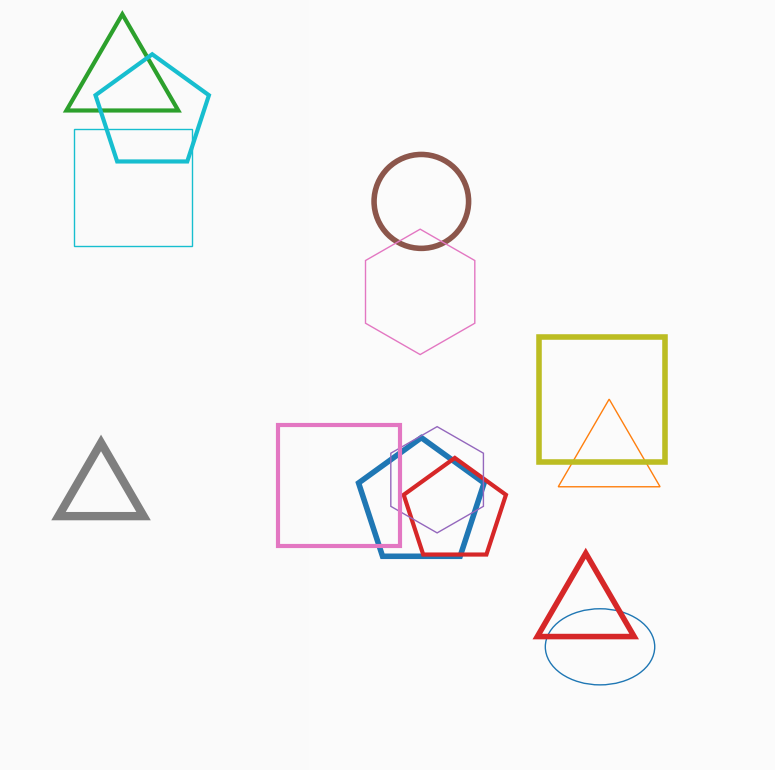[{"shape": "pentagon", "thickness": 2, "radius": 0.43, "center": [0.544, 0.346]}, {"shape": "oval", "thickness": 0.5, "radius": 0.35, "center": [0.774, 0.16]}, {"shape": "triangle", "thickness": 0.5, "radius": 0.38, "center": [0.786, 0.406]}, {"shape": "triangle", "thickness": 1.5, "radius": 0.42, "center": [0.158, 0.898]}, {"shape": "pentagon", "thickness": 1.5, "radius": 0.35, "center": [0.587, 0.336]}, {"shape": "triangle", "thickness": 2, "radius": 0.36, "center": [0.756, 0.209]}, {"shape": "hexagon", "thickness": 0.5, "radius": 0.34, "center": [0.564, 0.377]}, {"shape": "circle", "thickness": 2, "radius": 0.3, "center": [0.544, 0.738]}, {"shape": "hexagon", "thickness": 0.5, "radius": 0.41, "center": [0.542, 0.621]}, {"shape": "square", "thickness": 1.5, "radius": 0.39, "center": [0.437, 0.37]}, {"shape": "triangle", "thickness": 3, "radius": 0.32, "center": [0.13, 0.361]}, {"shape": "square", "thickness": 2, "radius": 0.4, "center": [0.776, 0.481]}, {"shape": "pentagon", "thickness": 1.5, "radius": 0.38, "center": [0.196, 0.853]}, {"shape": "square", "thickness": 0.5, "radius": 0.38, "center": [0.171, 0.756]}]